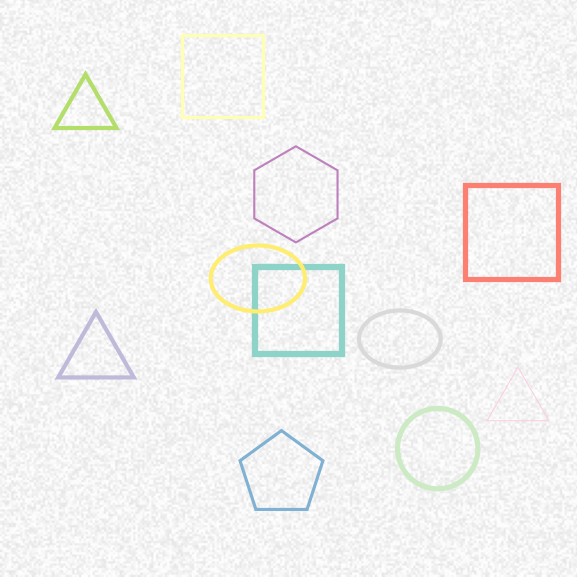[{"shape": "square", "thickness": 3, "radius": 0.37, "center": [0.517, 0.461]}, {"shape": "square", "thickness": 1.5, "radius": 0.35, "center": [0.385, 0.868]}, {"shape": "triangle", "thickness": 2, "radius": 0.38, "center": [0.166, 0.383]}, {"shape": "square", "thickness": 2.5, "radius": 0.41, "center": [0.886, 0.597]}, {"shape": "pentagon", "thickness": 1.5, "radius": 0.38, "center": [0.487, 0.178]}, {"shape": "triangle", "thickness": 2, "radius": 0.31, "center": [0.148, 0.808]}, {"shape": "triangle", "thickness": 0.5, "radius": 0.31, "center": [0.897, 0.302]}, {"shape": "oval", "thickness": 2, "radius": 0.35, "center": [0.692, 0.412]}, {"shape": "hexagon", "thickness": 1, "radius": 0.42, "center": [0.512, 0.663]}, {"shape": "circle", "thickness": 2.5, "radius": 0.35, "center": [0.758, 0.222]}, {"shape": "oval", "thickness": 2, "radius": 0.41, "center": [0.447, 0.517]}]